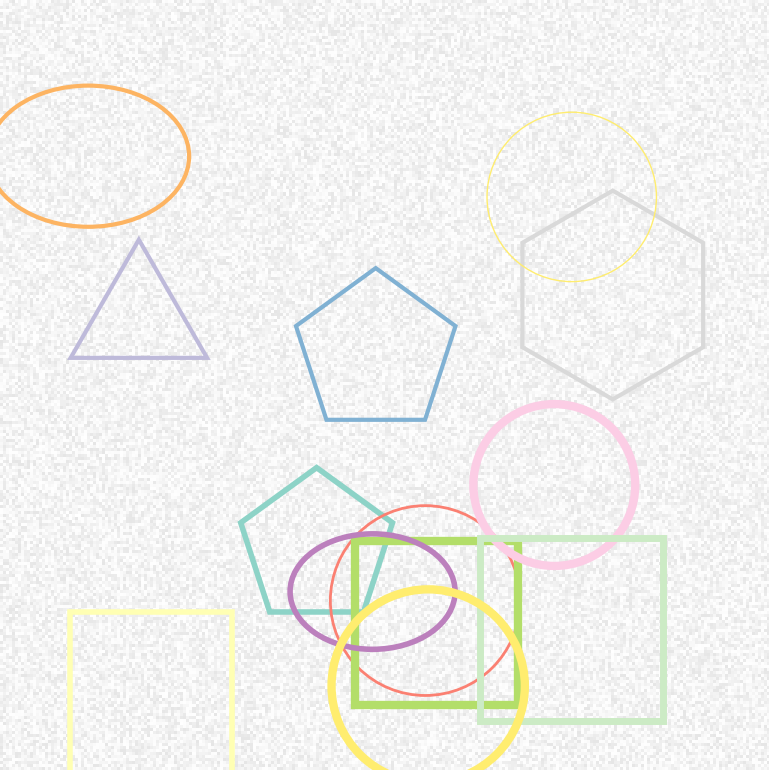[{"shape": "pentagon", "thickness": 2, "radius": 0.52, "center": [0.411, 0.289]}, {"shape": "square", "thickness": 2, "radius": 0.52, "center": [0.196, 0.1]}, {"shape": "triangle", "thickness": 1.5, "radius": 0.51, "center": [0.18, 0.586]}, {"shape": "circle", "thickness": 1, "radius": 0.62, "center": [0.552, 0.22]}, {"shape": "pentagon", "thickness": 1.5, "radius": 0.54, "center": [0.488, 0.543]}, {"shape": "oval", "thickness": 1.5, "radius": 0.65, "center": [0.115, 0.797]}, {"shape": "square", "thickness": 3, "radius": 0.53, "center": [0.567, 0.191]}, {"shape": "circle", "thickness": 3, "radius": 0.53, "center": [0.72, 0.37]}, {"shape": "hexagon", "thickness": 1.5, "radius": 0.68, "center": [0.796, 0.617]}, {"shape": "oval", "thickness": 2, "radius": 0.54, "center": [0.484, 0.232]}, {"shape": "square", "thickness": 2.5, "radius": 0.59, "center": [0.742, 0.183]}, {"shape": "circle", "thickness": 3, "radius": 0.63, "center": [0.556, 0.109]}, {"shape": "circle", "thickness": 0.5, "radius": 0.55, "center": [0.743, 0.744]}]